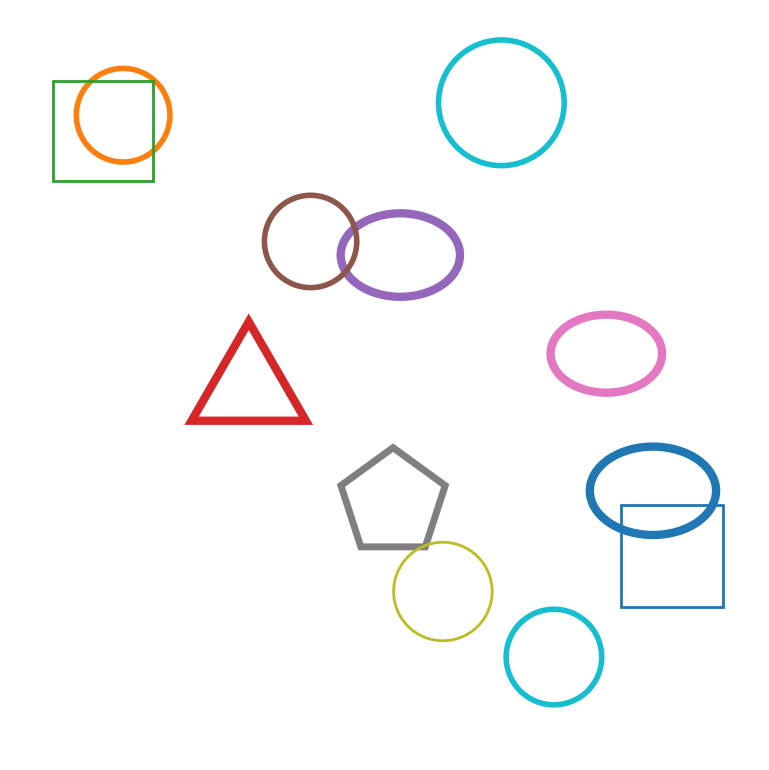[{"shape": "oval", "thickness": 3, "radius": 0.41, "center": [0.848, 0.363]}, {"shape": "square", "thickness": 1, "radius": 0.33, "center": [0.873, 0.278]}, {"shape": "circle", "thickness": 2, "radius": 0.3, "center": [0.16, 0.85]}, {"shape": "square", "thickness": 1, "radius": 0.32, "center": [0.134, 0.83]}, {"shape": "triangle", "thickness": 3, "radius": 0.43, "center": [0.323, 0.496]}, {"shape": "oval", "thickness": 3, "radius": 0.39, "center": [0.52, 0.669]}, {"shape": "circle", "thickness": 2, "radius": 0.3, "center": [0.403, 0.686]}, {"shape": "oval", "thickness": 3, "radius": 0.36, "center": [0.787, 0.541]}, {"shape": "pentagon", "thickness": 2.5, "radius": 0.36, "center": [0.51, 0.347]}, {"shape": "circle", "thickness": 1, "radius": 0.32, "center": [0.575, 0.232]}, {"shape": "circle", "thickness": 2, "radius": 0.41, "center": [0.651, 0.866]}, {"shape": "circle", "thickness": 2, "radius": 0.31, "center": [0.719, 0.147]}]